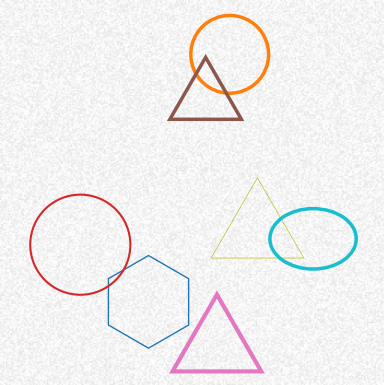[{"shape": "hexagon", "thickness": 1, "radius": 0.6, "center": [0.386, 0.216]}, {"shape": "circle", "thickness": 2.5, "radius": 0.51, "center": [0.597, 0.859]}, {"shape": "circle", "thickness": 1.5, "radius": 0.65, "center": [0.209, 0.364]}, {"shape": "triangle", "thickness": 2.5, "radius": 0.54, "center": [0.534, 0.744]}, {"shape": "triangle", "thickness": 3, "radius": 0.67, "center": [0.563, 0.102]}, {"shape": "triangle", "thickness": 0.5, "radius": 0.7, "center": [0.669, 0.399]}, {"shape": "oval", "thickness": 2.5, "radius": 0.56, "center": [0.813, 0.38]}]